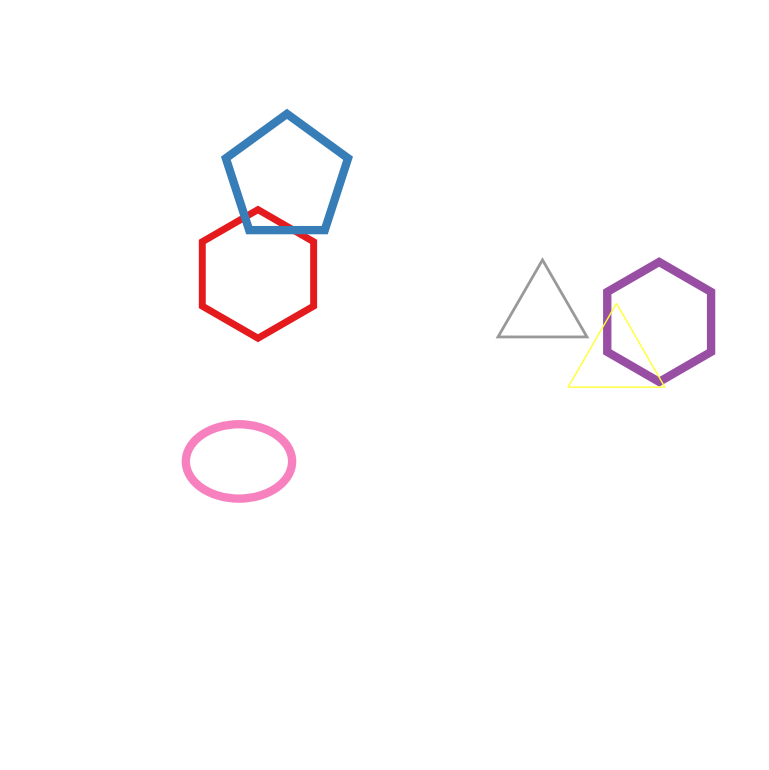[{"shape": "hexagon", "thickness": 2.5, "radius": 0.42, "center": [0.335, 0.644]}, {"shape": "pentagon", "thickness": 3, "radius": 0.42, "center": [0.373, 0.769]}, {"shape": "hexagon", "thickness": 3, "radius": 0.39, "center": [0.856, 0.582]}, {"shape": "triangle", "thickness": 0.5, "radius": 0.36, "center": [0.801, 0.533]}, {"shape": "oval", "thickness": 3, "radius": 0.34, "center": [0.31, 0.401]}, {"shape": "triangle", "thickness": 1, "radius": 0.33, "center": [0.705, 0.596]}]